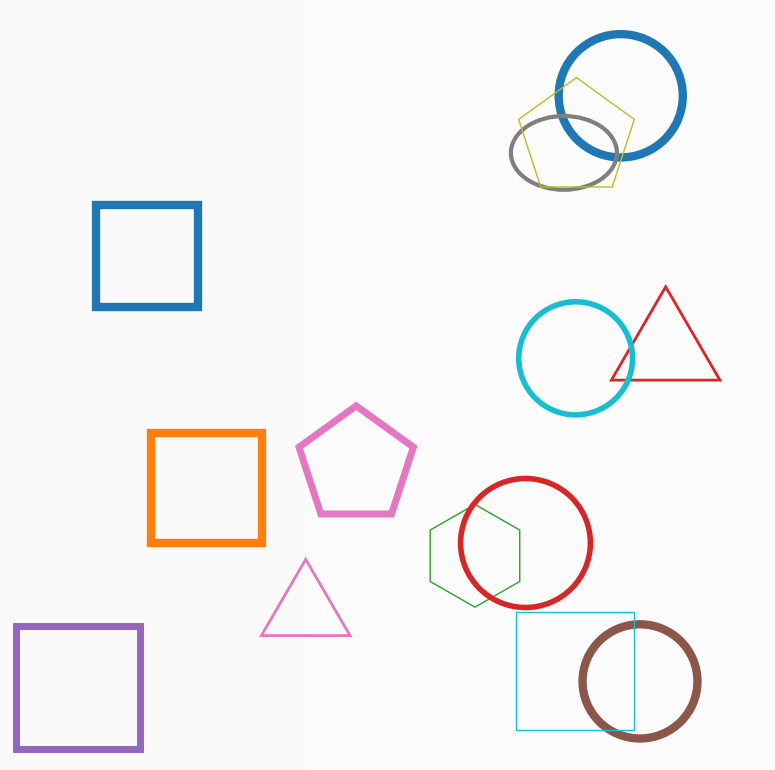[{"shape": "circle", "thickness": 3, "radius": 0.4, "center": [0.801, 0.876]}, {"shape": "square", "thickness": 3, "radius": 0.33, "center": [0.19, 0.667]}, {"shape": "square", "thickness": 3, "radius": 0.36, "center": [0.267, 0.367]}, {"shape": "hexagon", "thickness": 0.5, "radius": 0.33, "center": [0.613, 0.278]}, {"shape": "circle", "thickness": 2, "radius": 0.42, "center": [0.678, 0.295]}, {"shape": "triangle", "thickness": 1, "radius": 0.4, "center": [0.859, 0.547]}, {"shape": "square", "thickness": 2.5, "radius": 0.4, "center": [0.101, 0.107]}, {"shape": "circle", "thickness": 3, "radius": 0.37, "center": [0.826, 0.115]}, {"shape": "pentagon", "thickness": 2.5, "radius": 0.39, "center": [0.46, 0.395]}, {"shape": "triangle", "thickness": 1, "radius": 0.33, "center": [0.394, 0.208]}, {"shape": "oval", "thickness": 1.5, "radius": 0.34, "center": [0.728, 0.801]}, {"shape": "pentagon", "thickness": 0.5, "radius": 0.39, "center": [0.744, 0.821]}, {"shape": "circle", "thickness": 2, "radius": 0.37, "center": [0.743, 0.535]}, {"shape": "square", "thickness": 0.5, "radius": 0.38, "center": [0.742, 0.129]}]